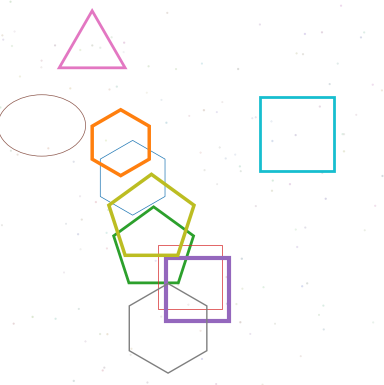[{"shape": "hexagon", "thickness": 0.5, "radius": 0.49, "center": [0.345, 0.538]}, {"shape": "hexagon", "thickness": 2.5, "radius": 0.43, "center": [0.314, 0.629]}, {"shape": "pentagon", "thickness": 2, "radius": 0.55, "center": [0.399, 0.354]}, {"shape": "square", "thickness": 0.5, "radius": 0.41, "center": [0.493, 0.281]}, {"shape": "square", "thickness": 3, "radius": 0.41, "center": [0.514, 0.248]}, {"shape": "oval", "thickness": 0.5, "radius": 0.57, "center": [0.108, 0.674]}, {"shape": "triangle", "thickness": 2, "radius": 0.49, "center": [0.239, 0.873]}, {"shape": "hexagon", "thickness": 1, "radius": 0.58, "center": [0.437, 0.147]}, {"shape": "pentagon", "thickness": 2.5, "radius": 0.58, "center": [0.393, 0.431]}, {"shape": "square", "thickness": 2, "radius": 0.48, "center": [0.771, 0.652]}]